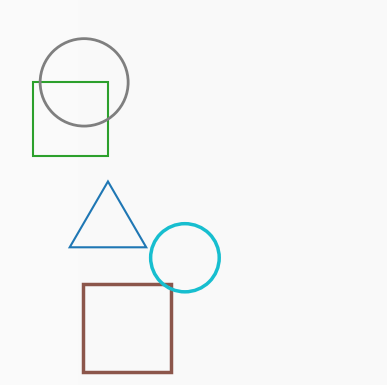[{"shape": "triangle", "thickness": 1.5, "radius": 0.57, "center": [0.279, 0.415]}, {"shape": "square", "thickness": 1.5, "radius": 0.48, "center": [0.182, 0.691]}, {"shape": "square", "thickness": 2.5, "radius": 0.57, "center": [0.327, 0.147]}, {"shape": "circle", "thickness": 2, "radius": 0.57, "center": [0.217, 0.786]}, {"shape": "circle", "thickness": 2.5, "radius": 0.44, "center": [0.477, 0.331]}]